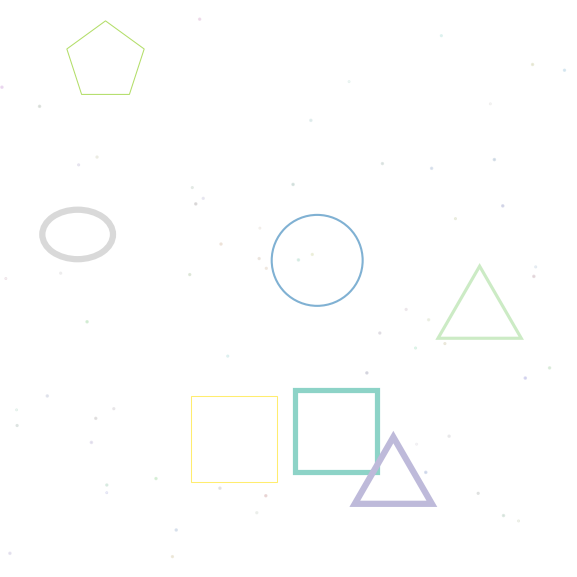[{"shape": "square", "thickness": 2.5, "radius": 0.36, "center": [0.582, 0.253]}, {"shape": "triangle", "thickness": 3, "radius": 0.39, "center": [0.681, 0.165]}, {"shape": "circle", "thickness": 1, "radius": 0.39, "center": [0.549, 0.548]}, {"shape": "pentagon", "thickness": 0.5, "radius": 0.35, "center": [0.183, 0.893]}, {"shape": "oval", "thickness": 3, "radius": 0.31, "center": [0.134, 0.593]}, {"shape": "triangle", "thickness": 1.5, "radius": 0.42, "center": [0.831, 0.455]}, {"shape": "square", "thickness": 0.5, "radius": 0.37, "center": [0.404, 0.238]}]